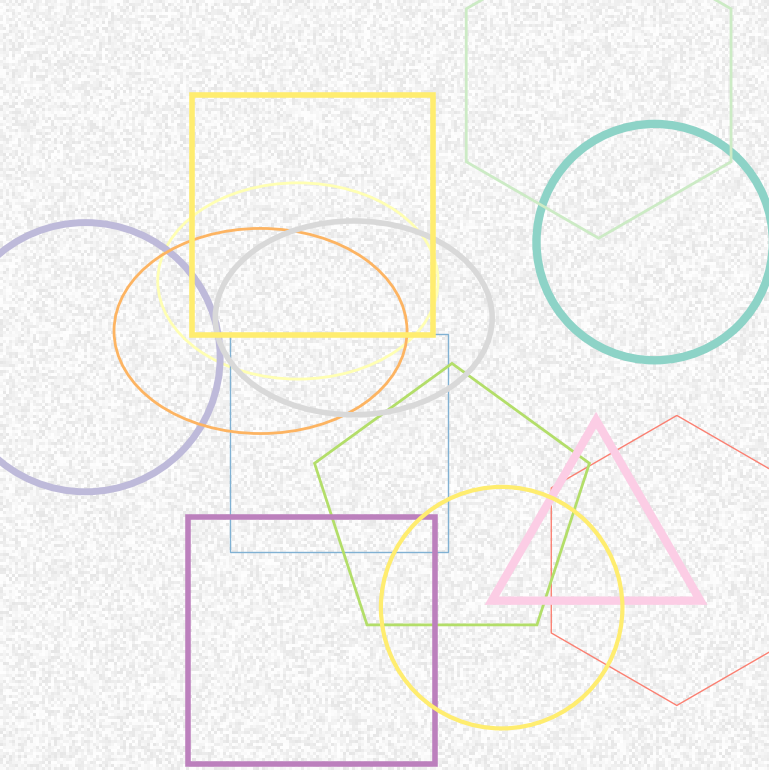[{"shape": "circle", "thickness": 3, "radius": 0.77, "center": [0.85, 0.686]}, {"shape": "oval", "thickness": 1, "radius": 0.91, "center": [0.387, 0.635]}, {"shape": "circle", "thickness": 2.5, "radius": 0.87, "center": [0.111, 0.536]}, {"shape": "hexagon", "thickness": 0.5, "radius": 0.94, "center": [0.879, 0.272]}, {"shape": "square", "thickness": 0.5, "radius": 0.71, "center": [0.441, 0.425]}, {"shape": "oval", "thickness": 1, "radius": 0.95, "center": [0.338, 0.57]}, {"shape": "pentagon", "thickness": 1, "radius": 0.94, "center": [0.587, 0.34]}, {"shape": "triangle", "thickness": 3, "radius": 0.78, "center": [0.774, 0.298]}, {"shape": "oval", "thickness": 2, "radius": 0.9, "center": [0.459, 0.587]}, {"shape": "square", "thickness": 2, "radius": 0.8, "center": [0.404, 0.168]}, {"shape": "hexagon", "thickness": 1, "radius": 0.99, "center": [0.777, 0.889]}, {"shape": "circle", "thickness": 1.5, "radius": 0.78, "center": [0.652, 0.211]}, {"shape": "square", "thickness": 2, "radius": 0.78, "center": [0.406, 0.721]}]